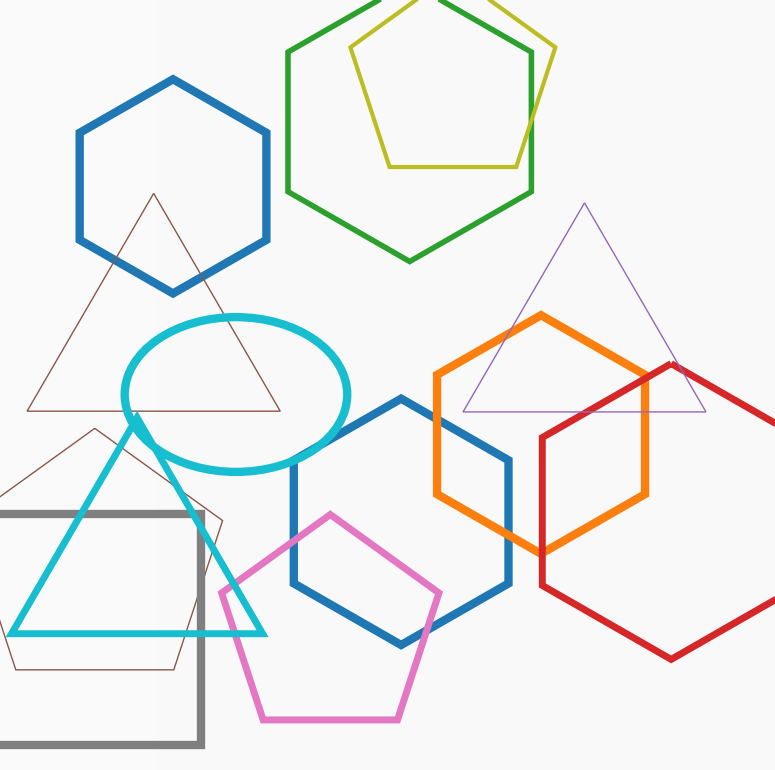[{"shape": "hexagon", "thickness": 3, "radius": 0.7, "center": [0.223, 0.758]}, {"shape": "hexagon", "thickness": 3, "radius": 0.8, "center": [0.518, 0.322]}, {"shape": "hexagon", "thickness": 3, "radius": 0.77, "center": [0.698, 0.436]}, {"shape": "hexagon", "thickness": 2, "radius": 0.91, "center": [0.529, 0.842]}, {"shape": "hexagon", "thickness": 2.5, "radius": 0.96, "center": [0.866, 0.336]}, {"shape": "triangle", "thickness": 0.5, "radius": 0.9, "center": [0.754, 0.556]}, {"shape": "triangle", "thickness": 0.5, "radius": 0.94, "center": [0.198, 0.56]}, {"shape": "pentagon", "thickness": 0.5, "radius": 0.87, "center": [0.122, 0.27]}, {"shape": "pentagon", "thickness": 2.5, "radius": 0.74, "center": [0.426, 0.184]}, {"shape": "square", "thickness": 3, "radius": 0.75, "center": [0.11, 0.183]}, {"shape": "pentagon", "thickness": 1.5, "radius": 0.7, "center": [0.584, 0.896]}, {"shape": "oval", "thickness": 3, "radius": 0.72, "center": [0.304, 0.488]}, {"shape": "triangle", "thickness": 2.5, "radius": 0.94, "center": [0.177, 0.271]}]